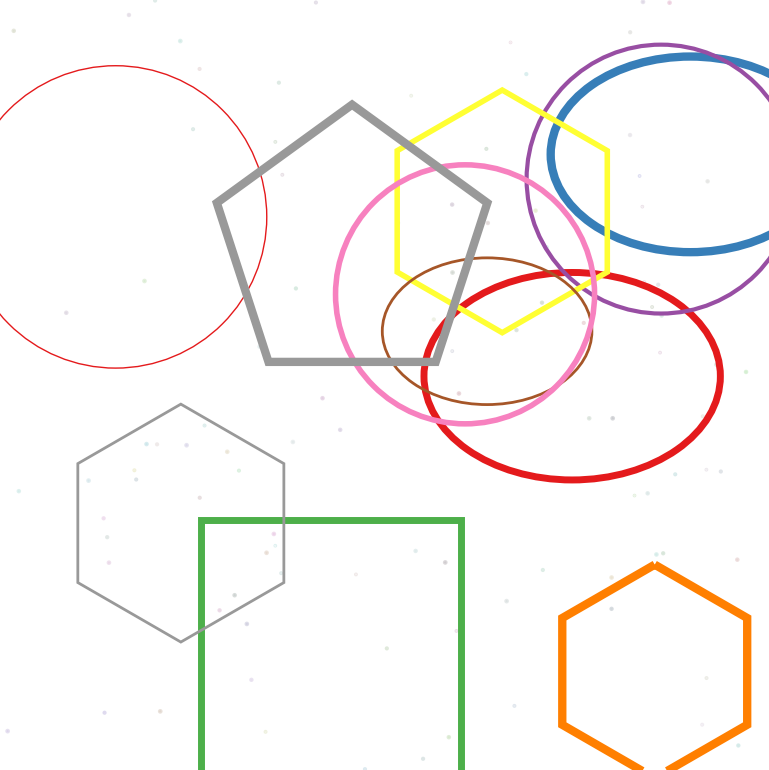[{"shape": "oval", "thickness": 2.5, "radius": 0.96, "center": [0.743, 0.511]}, {"shape": "circle", "thickness": 0.5, "radius": 0.98, "center": [0.15, 0.718]}, {"shape": "oval", "thickness": 3, "radius": 0.91, "center": [0.897, 0.8]}, {"shape": "square", "thickness": 2.5, "radius": 0.85, "center": [0.43, 0.156]}, {"shape": "circle", "thickness": 1.5, "radius": 0.87, "center": [0.859, 0.767]}, {"shape": "hexagon", "thickness": 3, "radius": 0.69, "center": [0.85, 0.128]}, {"shape": "hexagon", "thickness": 2, "radius": 0.79, "center": [0.652, 0.725]}, {"shape": "oval", "thickness": 1, "radius": 0.68, "center": [0.633, 0.57]}, {"shape": "circle", "thickness": 2, "radius": 0.84, "center": [0.604, 0.618]}, {"shape": "hexagon", "thickness": 1, "radius": 0.77, "center": [0.235, 0.321]}, {"shape": "pentagon", "thickness": 3, "radius": 0.92, "center": [0.457, 0.679]}]